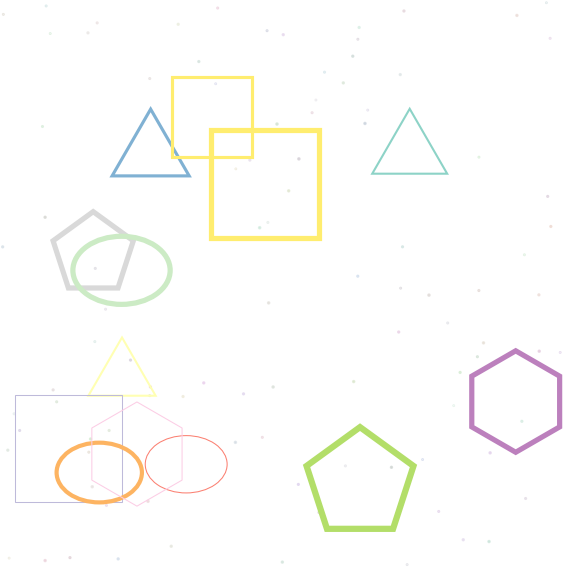[{"shape": "triangle", "thickness": 1, "radius": 0.37, "center": [0.709, 0.736]}, {"shape": "triangle", "thickness": 1, "radius": 0.34, "center": [0.211, 0.348]}, {"shape": "square", "thickness": 0.5, "radius": 0.46, "center": [0.118, 0.222]}, {"shape": "oval", "thickness": 0.5, "radius": 0.35, "center": [0.322, 0.195]}, {"shape": "triangle", "thickness": 1.5, "radius": 0.39, "center": [0.261, 0.733]}, {"shape": "oval", "thickness": 2, "radius": 0.37, "center": [0.172, 0.181]}, {"shape": "pentagon", "thickness": 3, "radius": 0.49, "center": [0.623, 0.162]}, {"shape": "hexagon", "thickness": 0.5, "radius": 0.45, "center": [0.237, 0.213]}, {"shape": "pentagon", "thickness": 2.5, "radius": 0.37, "center": [0.161, 0.56]}, {"shape": "hexagon", "thickness": 2.5, "radius": 0.44, "center": [0.893, 0.304]}, {"shape": "oval", "thickness": 2.5, "radius": 0.42, "center": [0.21, 0.531]}, {"shape": "square", "thickness": 2.5, "radius": 0.47, "center": [0.459, 0.681]}, {"shape": "square", "thickness": 1.5, "radius": 0.35, "center": [0.367, 0.797]}]